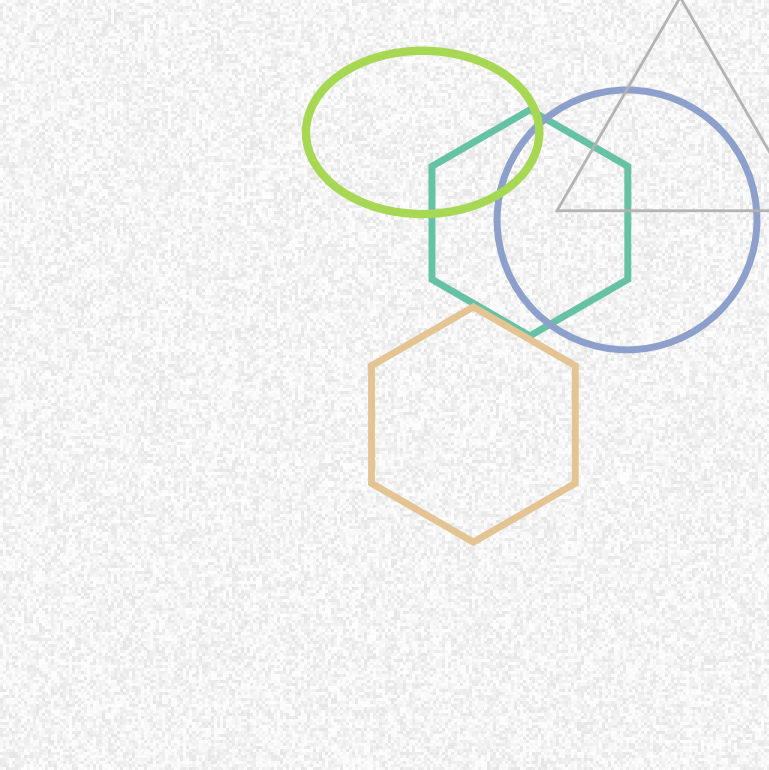[{"shape": "hexagon", "thickness": 2.5, "radius": 0.73, "center": [0.688, 0.711]}, {"shape": "circle", "thickness": 2.5, "radius": 0.84, "center": [0.814, 0.714]}, {"shape": "oval", "thickness": 3, "radius": 0.76, "center": [0.549, 0.828]}, {"shape": "hexagon", "thickness": 2.5, "radius": 0.76, "center": [0.615, 0.449]}, {"shape": "triangle", "thickness": 1, "radius": 0.92, "center": [0.883, 0.819]}]